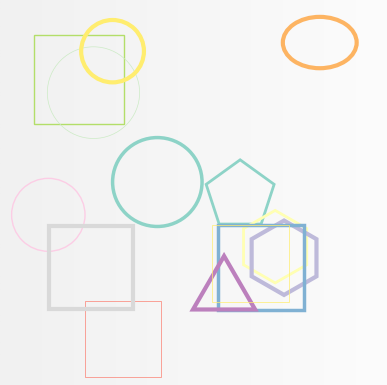[{"shape": "circle", "thickness": 2.5, "radius": 0.58, "center": [0.406, 0.527]}, {"shape": "pentagon", "thickness": 2, "radius": 0.46, "center": [0.62, 0.493]}, {"shape": "hexagon", "thickness": 2, "radius": 0.47, "center": [0.71, 0.359]}, {"shape": "hexagon", "thickness": 3, "radius": 0.48, "center": [0.733, 0.331]}, {"shape": "square", "thickness": 0.5, "radius": 0.5, "center": [0.318, 0.12]}, {"shape": "square", "thickness": 2.5, "radius": 0.55, "center": [0.673, 0.306]}, {"shape": "oval", "thickness": 3, "radius": 0.48, "center": [0.825, 0.889]}, {"shape": "square", "thickness": 1, "radius": 0.58, "center": [0.203, 0.794]}, {"shape": "circle", "thickness": 1, "radius": 0.47, "center": [0.125, 0.442]}, {"shape": "square", "thickness": 3, "radius": 0.54, "center": [0.235, 0.306]}, {"shape": "triangle", "thickness": 3, "radius": 0.46, "center": [0.578, 0.242]}, {"shape": "circle", "thickness": 0.5, "radius": 0.6, "center": [0.241, 0.759]}, {"shape": "circle", "thickness": 3, "radius": 0.4, "center": [0.29, 0.867]}, {"shape": "square", "thickness": 0.5, "radius": 0.5, "center": [0.647, 0.316]}]